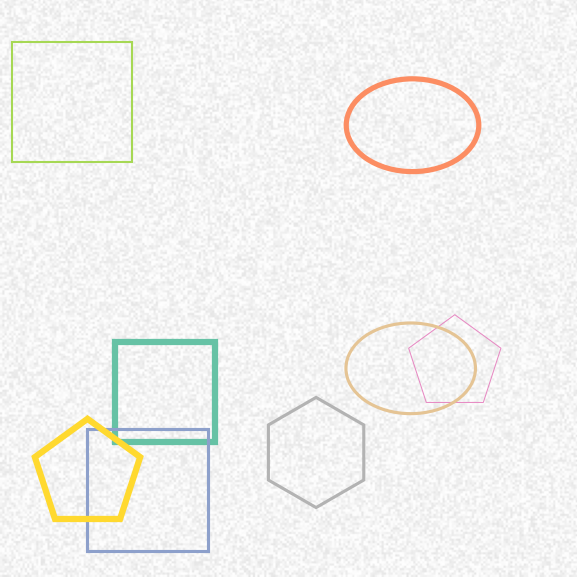[{"shape": "square", "thickness": 3, "radius": 0.43, "center": [0.285, 0.32]}, {"shape": "oval", "thickness": 2.5, "radius": 0.57, "center": [0.714, 0.782]}, {"shape": "square", "thickness": 1.5, "radius": 0.53, "center": [0.255, 0.151]}, {"shape": "pentagon", "thickness": 0.5, "radius": 0.42, "center": [0.788, 0.37]}, {"shape": "square", "thickness": 1, "radius": 0.52, "center": [0.124, 0.822]}, {"shape": "pentagon", "thickness": 3, "radius": 0.48, "center": [0.152, 0.178]}, {"shape": "oval", "thickness": 1.5, "radius": 0.56, "center": [0.711, 0.361]}, {"shape": "hexagon", "thickness": 1.5, "radius": 0.48, "center": [0.547, 0.216]}]